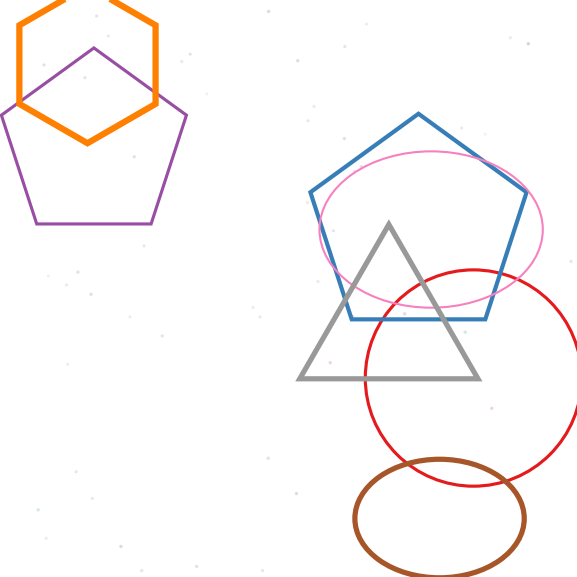[{"shape": "circle", "thickness": 1.5, "radius": 0.94, "center": [0.82, 0.345]}, {"shape": "pentagon", "thickness": 2, "radius": 0.98, "center": [0.725, 0.605]}, {"shape": "pentagon", "thickness": 1.5, "radius": 0.84, "center": [0.163, 0.748]}, {"shape": "hexagon", "thickness": 3, "radius": 0.68, "center": [0.151, 0.887]}, {"shape": "oval", "thickness": 2.5, "radius": 0.73, "center": [0.761, 0.101]}, {"shape": "oval", "thickness": 1, "radius": 0.97, "center": [0.747, 0.602]}, {"shape": "triangle", "thickness": 2.5, "radius": 0.89, "center": [0.673, 0.432]}]